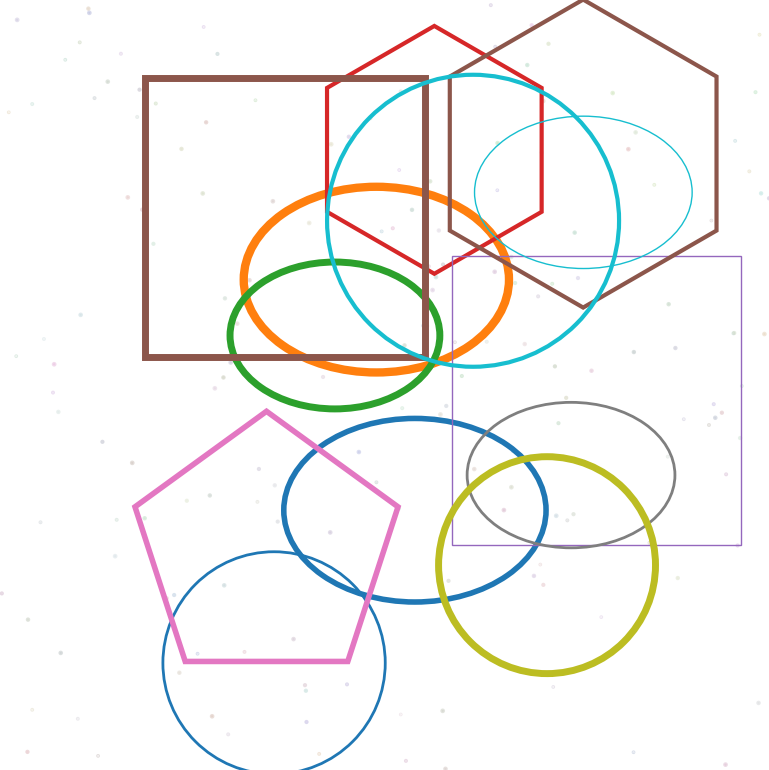[{"shape": "circle", "thickness": 1, "radius": 0.72, "center": [0.356, 0.139]}, {"shape": "oval", "thickness": 2, "radius": 0.85, "center": [0.539, 0.337]}, {"shape": "oval", "thickness": 3, "radius": 0.86, "center": [0.489, 0.637]}, {"shape": "oval", "thickness": 2.5, "radius": 0.68, "center": [0.435, 0.564]}, {"shape": "hexagon", "thickness": 1.5, "radius": 0.8, "center": [0.564, 0.805]}, {"shape": "square", "thickness": 0.5, "radius": 0.94, "center": [0.775, 0.48]}, {"shape": "square", "thickness": 2.5, "radius": 0.91, "center": [0.37, 0.717]}, {"shape": "hexagon", "thickness": 1.5, "radius": 1.0, "center": [0.757, 0.801]}, {"shape": "pentagon", "thickness": 2, "radius": 0.9, "center": [0.346, 0.286]}, {"shape": "oval", "thickness": 1, "radius": 0.67, "center": [0.742, 0.383]}, {"shape": "circle", "thickness": 2.5, "radius": 0.7, "center": [0.71, 0.266]}, {"shape": "oval", "thickness": 0.5, "radius": 0.71, "center": [0.758, 0.75]}, {"shape": "circle", "thickness": 1.5, "radius": 0.95, "center": [0.614, 0.713]}]